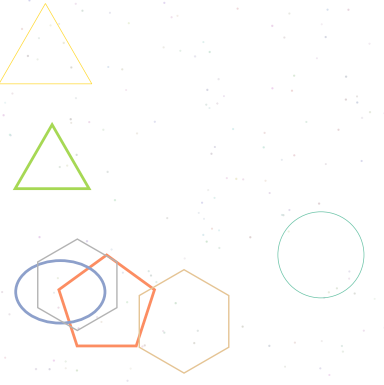[{"shape": "circle", "thickness": 0.5, "radius": 0.56, "center": [0.834, 0.338]}, {"shape": "pentagon", "thickness": 2, "radius": 0.65, "center": [0.277, 0.207]}, {"shape": "oval", "thickness": 2, "radius": 0.58, "center": [0.157, 0.242]}, {"shape": "triangle", "thickness": 2, "radius": 0.55, "center": [0.135, 0.565]}, {"shape": "triangle", "thickness": 0.5, "radius": 0.7, "center": [0.118, 0.852]}, {"shape": "hexagon", "thickness": 1, "radius": 0.67, "center": [0.478, 0.165]}, {"shape": "hexagon", "thickness": 1, "radius": 0.59, "center": [0.201, 0.26]}]